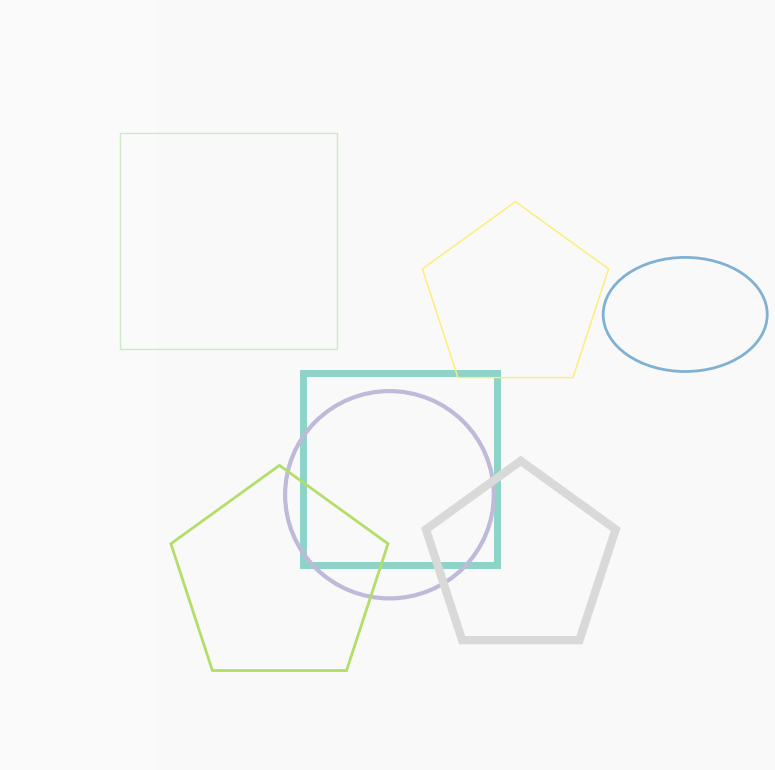[{"shape": "square", "thickness": 2.5, "radius": 0.62, "center": [0.516, 0.391]}, {"shape": "circle", "thickness": 1.5, "radius": 0.67, "center": [0.502, 0.357]}, {"shape": "oval", "thickness": 1, "radius": 0.53, "center": [0.884, 0.592]}, {"shape": "pentagon", "thickness": 1, "radius": 0.74, "center": [0.361, 0.248]}, {"shape": "pentagon", "thickness": 3, "radius": 0.64, "center": [0.672, 0.273]}, {"shape": "square", "thickness": 0.5, "radius": 0.7, "center": [0.295, 0.687]}, {"shape": "pentagon", "thickness": 0.5, "radius": 0.63, "center": [0.665, 0.612]}]